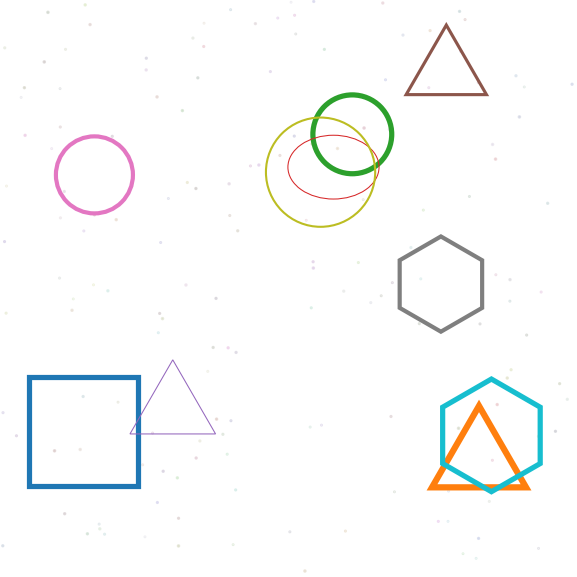[{"shape": "square", "thickness": 2.5, "radius": 0.47, "center": [0.145, 0.252]}, {"shape": "triangle", "thickness": 3, "radius": 0.47, "center": [0.829, 0.202]}, {"shape": "circle", "thickness": 2.5, "radius": 0.34, "center": [0.61, 0.767]}, {"shape": "oval", "thickness": 0.5, "radius": 0.39, "center": [0.577, 0.71]}, {"shape": "triangle", "thickness": 0.5, "radius": 0.43, "center": [0.299, 0.291]}, {"shape": "triangle", "thickness": 1.5, "radius": 0.4, "center": [0.773, 0.875]}, {"shape": "circle", "thickness": 2, "radius": 0.33, "center": [0.163, 0.696]}, {"shape": "hexagon", "thickness": 2, "radius": 0.41, "center": [0.763, 0.507]}, {"shape": "circle", "thickness": 1, "radius": 0.47, "center": [0.555, 0.701]}, {"shape": "hexagon", "thickness": 2.5, "radius": 0.49, "center": [0.851, 0.245]}]